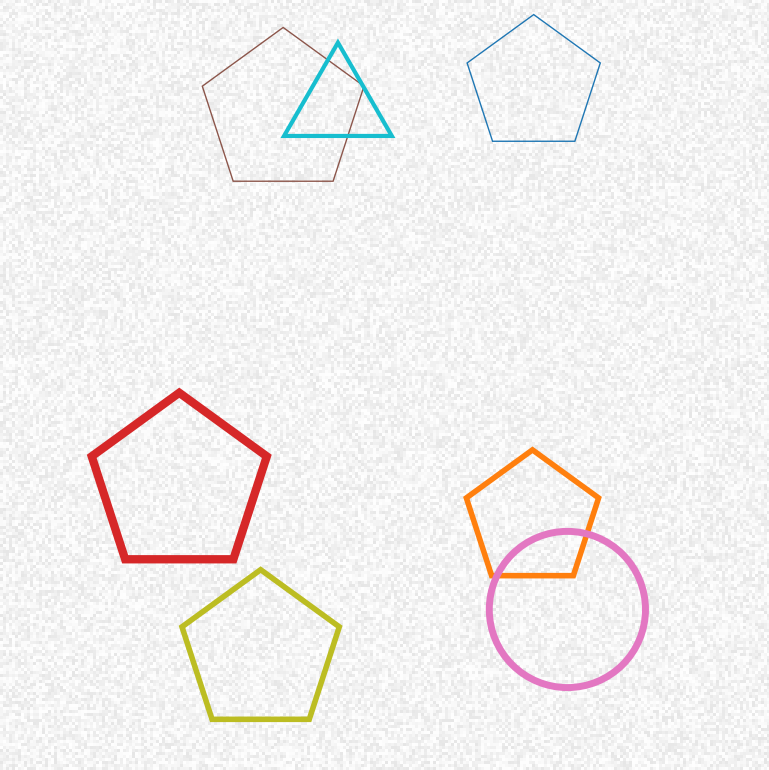[{"shape": "pentagon", "thickness": 0.5, "radius": 0.45, "center": [0.693, 0.89]}, {"shape": "pentagon", "thickness": 2, "radius": 0.45, "center": [0.692, 0.325]}, {"shape": "pentagon", "thickness": 3, "radius": 0.6, "center": [0.233, 0.37]}, {"shape": "pentagon", "thickness": 0.5, "radius": 0.55, "center": [0.368, 0.854]}, {"shape": "circle", "thickness": 2.5, "radius": 0.51, "center": [0.737, 0.208]}, {"shape": "pentagon", "thickness": 2, "radius": 0.54, "center": [0.339, 0.153]}, {"shape": "triangle", "thickness": 1.5, "radius": 0.4, "center": [0.439, 0.864]}]